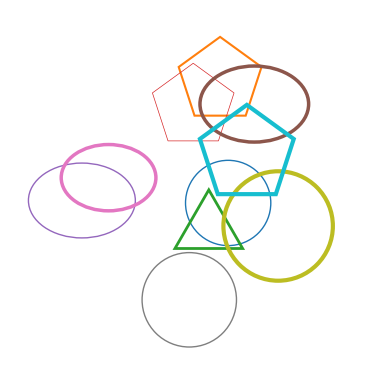[{"shape": "circle", "thickness": 1, "radius": 0.55, "center": [0.593, 0.473]}, {"shape": "pentagon", "thickness": 1.5, "radius": 0.57, "center": [0.572, 0.791]}, {"shape": "triangle", "thickness": 2, "radius": 0.51, "center": [0.542, 0.405]}, {"shape": "pentagon", "thickness": 0.5, "radius": 0.56, "center": [0.502, 0.724]}, {"shape": "oval", "thickness": 1, "radius": 0.69, "center": [0.213, 0.479]}, {"shape": "oval", "thickness": 2.5, "radius": 0.71, "center": [0.661, 0.73]}, {"shape": "oval", "thickness": 2.5, "radius": 0.61, "center": [0.282, 0.538]}, {"shape": "circle", "thickness": 1, "radius": 0.61, "center": [0.492, 0.221]}, {"shape": "circle", "thickness": 3, "radius": 0.71, "center": [0.722, 0.413]}, {"shape": "pentagon", "thickness": 3, "radius": 0.64, "center": [0.641, 0.599]}]